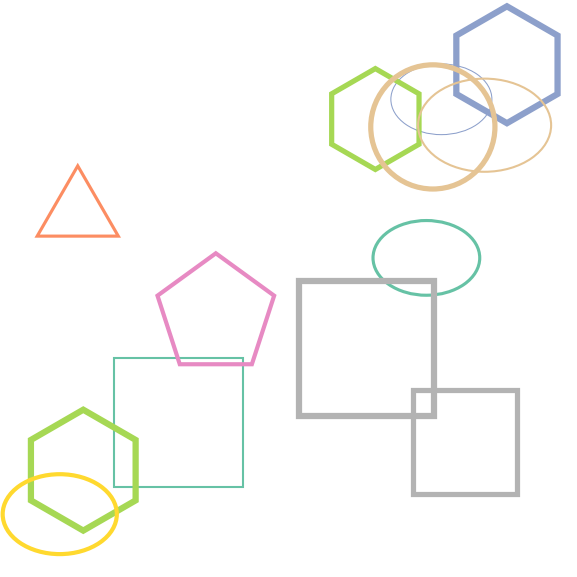[{"shape": "oval", "thickness": 1.5, "radius": 0.46, "center": [0.738, 0.553]}, {"shape": "square", "thickness": 1, "radius": 0.56, "center": [0.31, 0.267]}, {"shape": "triangle", "thickness": 1.5, "radius": 0.41, "center": [0.135, 0.631]}, {"shape": "oval", "thickness": 0.5, "radius": 0.44, "center": [0.764, 0.827]}, {"shape": "hexagon", "thickness": 3, "radius": 0.51, "center": [0.878, 0.887]}, {"shape": "pentagon", "thickness": 2, "radius": 0.53, "center": [0.374, 0.454]}, {"shape": "hexagon", "thickness": 3, "radius": 0.52, "center": [0.144, 0.185]}, {"shape": "hexagon", "thickness": 2.5, "radius": 0.44, "center": [0.65, 0.793]}, {"shape": "oval", "thickness": 2, "radius": 0.49, "center": [0.103, 0.109]}, {"shape": "oval", "thickness": 1, "radius": 0.58, "center": [0.839, 0.782]}, {"shape": "circle", "thickness": 2.5, "radius": 0.54, "center": [0.75, 0.779]}, {"shape": "square", "thickness": 2.5, "radius": 0.45, "center": [0.805, 0.234]}, {"shape": "square", "thickness": 3, "radius": 0.59, "center": [0.635, 0.396]}]